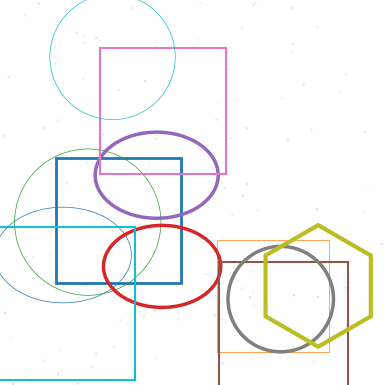[{"shape": "oval", "thickness": 0.5, "radius": 0.89, "center": [0.164, 0.338]}, {"shape": "square", "thickness": 2, "radius": 0.81, "center": [0.308, 0.427]}, {"shape": "square", "thickness": 0.5, "radius": 0.73, "center": [0.708, 0.231]}, {"shape": "circle", "thickness": 0.5, "radius": 0.95, "center": [0.228, 0.423]}, {"shape": "oval", "thickness": 2.5, "radius": 0.76, "center": [0.421, 0.308]}, {"shape": "oval", "thickness": 2.5, "radius": 0.8, "center": [0.407, 0.545]}, {"shape": "square", "thickness": 1.5, "radius": 0.84, "center": [0.736, 0.15]}, {"shape": "square", "thickness": 1.5, "radius": 0.82, "center": [0.422, 0.712]}, {"shape": "circle", "thickness": 2.5, "radius": 0.68, "center": [0.729, 0.223]}, {"shape": "hexagon", "thickness": 3, "radius": 0.79, "center": [0.826, 0.257]}, {"shape": "circle", "thickness": 0.5, "radius": 0.81, "center": [0.292, 0.852]}, {"shape": "square", "thickness": 1.5, "radius": 1.0, "center": [0.152, 0.212]}]